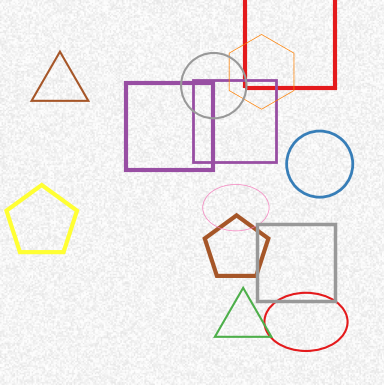[{"shape": "oval", "thickness": 1.5, "radius": 0.54, "center": [0.795, 0.164]}, {"shape": "square", "thickness": 3, "radius": 0.58, "center": [0.753, 0.887]}, {"shape": "circle", "thickness": 2, "radius": 0.43, "center": [0.83, 0.574]}, {"shape": "triangle", "thickness": 1.5, "radius": 0.42, "center": [0.632, 0.168]}, {"shape": "square", "thickness": 3, "radius": 0.56, "center": [0.44, 0.672]}, {"shape": "square", "thickness": 2, "radius": 0.54, "center": [0.61, 0.686]}, {"shape": "hexagon", "thickness": 0.5, "radius": 0.49, "center": [0.679, 0.813]}, {"shape": "pentagon", "thickness": 3, "radius": 0.48, "center": [0.108, 0.423]}, {"shape": "pentagon", "thickness": 3, "radius": 0.43, "center": [0.614, 0.354]}, {"shape": "triangle", "thickness": 1.5, "radius": 0.43, "center": [0.156, 0.781]}, {"shape": "oval", "thickness": 0.5, "radius": 0.43, "center": [0.613, 0.461]}, {"shape": "circle", "thickness": 1.5, "radius": 0.42, "center": [0.555, 0.778]}, {"shape": "square", "thickness": 2.5, "radius": 0.5, "center": [0.769, 0.319]}]